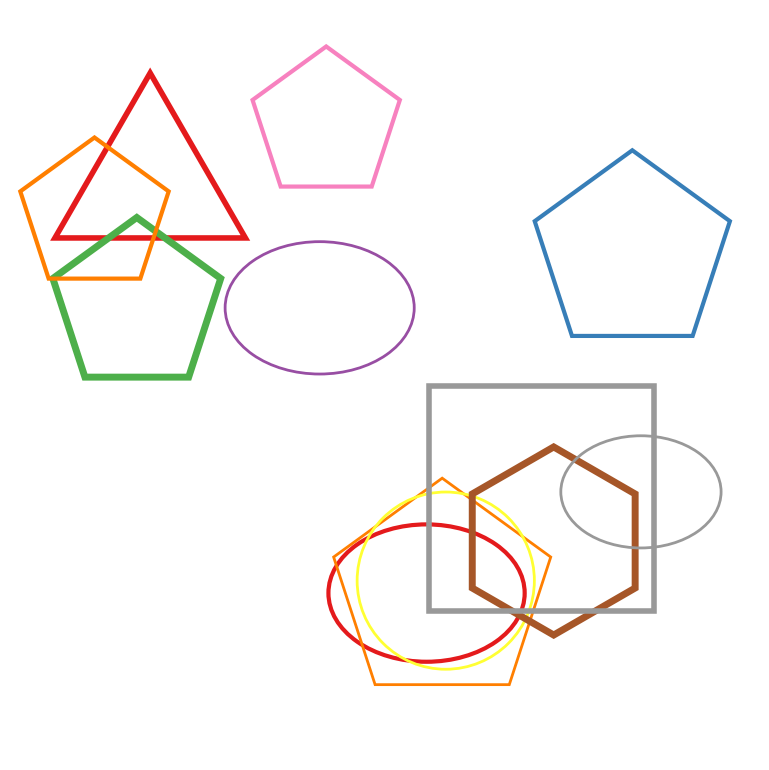[{"shape": "triangle", "thickness": 2, "radius": 0.71, "center": [0.195, 0.762]}, {"shape": "oval", "thickness": 1.5, "radius": 0.64, "center": [0.554, 0.23]}, {"shape": "pentagon", "thickness": 1.5, "radius": 0.67, "center": [0.821, 0.672]}, {"shape": "pentagon", "thickness": 2.5, "radius": 0.57, "center": [0.178, 0.603]}, {"shape": "oval", "thickness": 1, "radius": 0.61, "center": [0.415, 0.6]}, {"shape": "pentagon", "thickness": 1, "radius": 0.74, "center": [0.574, 0.231]}, {"shape": "pentagon", "thickness": 1.5, "radius": 0.51, "center": [0.123, 0.72]}, {"shape": "circle", "thickness": 1, "radius": 0.58, "center": [0.579, 0.246]}, {"shape": "hexagon", "thickness": 2.5, "radius": 0.61, "center": [0.719, 0.297]}, {"shape": "pentagon", "thickness": 1.5, "radius": 0.5, "center": [0.424, 0.839]}, {"shape": "square", "thickness": 2, "radius": 0.73, "center": [0.704, 0.352]}, {"shape": "oval", "thickness": 1, "radius": 0.52, "center": [0.832, 0.361]}]